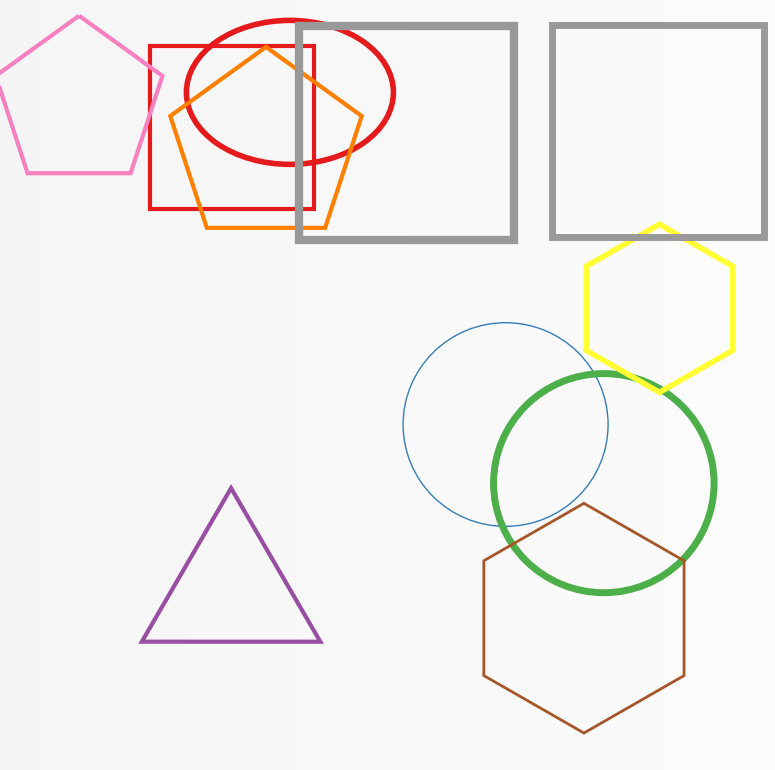[{"shape": "oval", "thickness": 2, "radius": 0.67, "center": [0.374, 0.88]}, {"shape": "square", "thickness": 1.5, "radius": 0.53, "center": [0.299, 0.835]}, {"shape": "circle", "thickness": 0.5, "radius": 0.66, "center": [0.652, 0.449]}, {"shape": "circle", "thickness": 2.5, "radius": 0.71, "center": [0.779, 0.373]}, {"shape": "triangle", "thickness": 1.5, "radius": 0.66, "center": [0.298, 0.233]}, {"shape": "pentagon", "thickness": 1.5, "radius": 0.65, "center": [0.343, 0.809]}, {"shape": "hexagon", "thickness": 2, "radius": 0.55, "center": [0.851, 0.6]}, {"shape": "hexagon", "thickness": 1, "radius": 0.75, "center": [0.753, 0.197]}, {"shape": "pentagon", "thickness": 1.5, "radius": 0.57, "center": [0.102, 0.867]}, {"shape": "square", "thickness": 3, "radius": 0.7, "center": [0.525, 0.827]}, {"shape": "square", "thickness": 2.5, "radius": 0.69, "center": [0.849, 0.83]}]